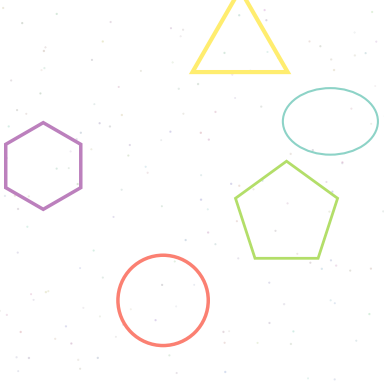[{"shape": "oval", "thickness": 1.5, "radius": 0.62, "center": [0.858, 0.685]}, {"shape": "circle", "thickness": 2.5, "radius": 0.59, "center": [0.424, 0.22]}, {"shape": "pentagon", "thickness": 2, "radius": 0.7, "center": [0.744, 0.442]}, {"shape": "hexagon", "thickness": 2.5, "radius": 0.56, "center": [0.112, 0.569]}, {"shape": "triangle", "thickness": 3, "radius": 0.71, "center": [0.624, 0.884]}]